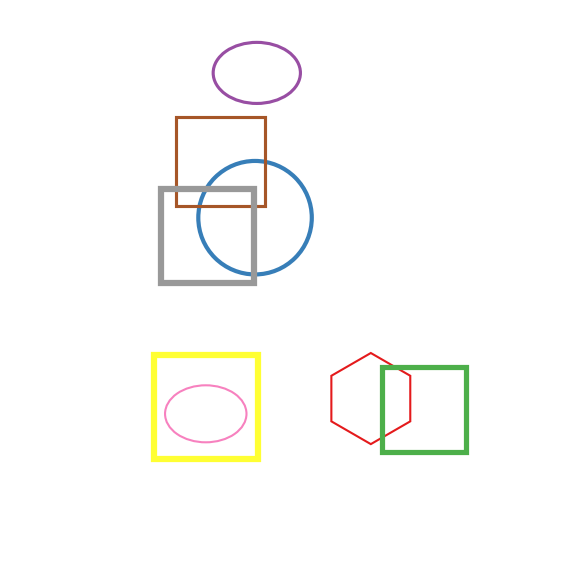[{"shape": "hexagon", "thickness": 1, "radius": 0.39, "center": [0.642, 0.309]}, {"shape": "circle", "thickness": 2, "radius": 0.49, "center": [0.442, 0.622]}, {"shape": "square", "thickness": 2.5, "radius": 0.37, "center": [0.734, 0.29]}, {"shape": "oval", "thickness": 1.5, "radius": 0.38, "center": [0.445, 0.873]}, {"shape": "square", "thickness": 3, "radius": 0.45, "center": [0.356, 0.295]}, {"shape": "square", "thickness": 1.5, "radius": 0.39, "center": [0.381, 0.719]}, {"shape": "oval", "thickness": 1, "radius": 0.35, "center": [0.356, 0.283]}, {"shape": "square", "thickness": 3, "radius": 0.41, "center": [0.359, 0.59]}]